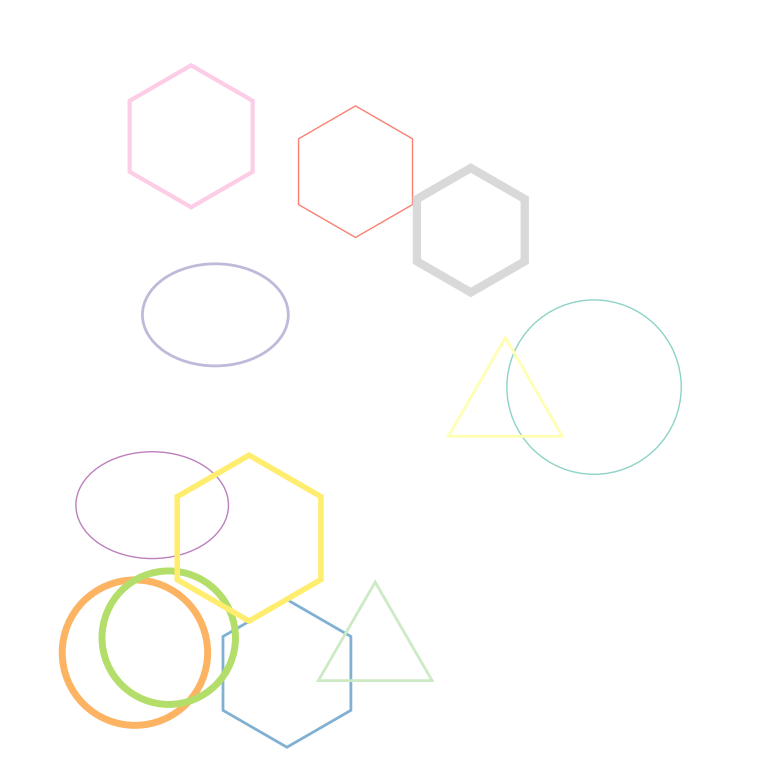[{"shape": "circle", "thickness": 0.5, "radius": 0.57, "center": [0.771, 0.497]}, {"shape": "triangle", "thickness": 1, "radius": 0.43, "center": [0.656, 0.476]}, {"shape": "oval", "thickness": 1, "radius": 0.47, "center": [0.28, 0.591]}, {"shape": "hexagon", "thickness": 0.5, "radius": 0.43, "center": [0.462, 0.777]}, {"shape": "hexagon", "thickness": 1, "radius": 0.48, "center": [0.373, 0.125]}, {"shape": "circle", "thickness": 2.5, "radius": 0.47, "center": [0.175, 0.152]}, {"shape": "circle", "thickness": 2.5, "radius": 0.43, "center": [0.219, 0.172]}, {"shape": "hexagon", "thickness": 1.5, "radius": 0.46, "center": [0.248, 0.823]}, {"shape": "hexagon", "thickness": 3, "radius": 0.4, "center": [0.611, 0.701]}, {"shape": "oval", "thickness": 0.5, "radius": 0.5, "center": [0.198, 0.344]}, {"shape": "triangle", "thickness": 1, "radius": 0.43, "center": [0.487, 0.159]}, {"shape": "hexagon", "thickness": 2, "radius": 0.54, "center": [0.323, 0.301]}]